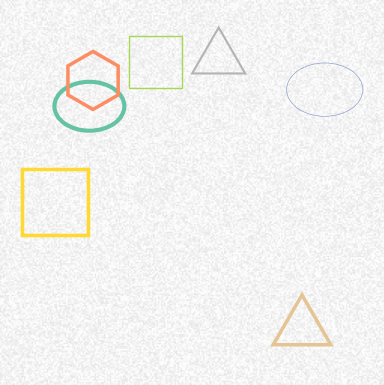[{"shape": "oval", "thickness": 3, "radius": 0.45, "center": [0.232, 0.724]}, {"shape": "hexagon", "thickness": 2.5, "radius": 0.38, "center": [0.242, 0.791]}, {"shape": "oval", "thickness": 0.5, "radius": 0.49, "center": [0.844, 0.767]}, {"shape": "square", "thickness": 1, "radius": 0.34, "center": [0.403, 0.839]}, {"shape": "square", "thickness": 2.5, "radius": 0.43, "center": [0.143, 0.475]}, {"shape": "triangle", "thickness": 2.5, "radius": 0.43, "center": [0.784, 0.148]}, {"shape": "triangle", "thickness": 1.5, "radius": 0.4, "center": [0.568, 0.849]}]